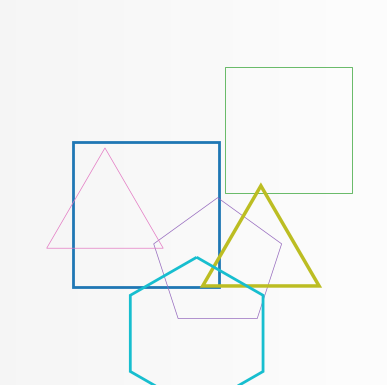[{"shape": "square", "thickness": 2, "radius": 0.94, "center": [0.376, 0.443]}, {"shape": "square", "thickness": 0.5, "radius": 0.81, "center": [0.745, 0.662]}, {"shape": "pentagon", "thickness": 0.5, "radius": 0.87, "center": [0.562, 0.313]}, {"shape": "triangle", "thickness": 0.5, "radius": 0.87, "center": [0.271, 0.442]}, {"shape": "triangle", "thickness": 2.5, "radius": 0.87, "center": [0.673, 0.344]}, {"shape": "hexagon", "thickness": 2, "radius": 0.99, "center": [0.508, 0.134]}]